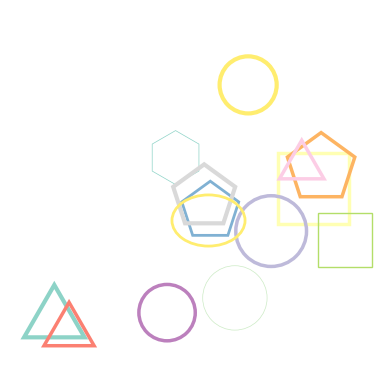[{"shape": "triangle", "thickness": 3, "radius": 0.45, "center": [0.141, 0.169]}, {"shape": "hexagon", "thickness": 0.5, "radius": 0.35, "center": [0.456, 0.591]}, {"shape": "square", "thickness": 2.5, "radius": 0.46, "center": [0.814, 0.51]}, {"shape": "circle", "thickness": 2.5, "radius": 0.46, "center": [0.704, 0.4]}, {"shape": "triangle", "thickness": 2.5, "radius": 0.38, "center": [0.179, 0.14]}, {"shape": "pentagon", "thickness": 2, "radius": 0.39, "center": [0.546, 0.452]}, {"shape": "pentagon", "thickness": 2.5, "radius": 0.46, "center": [0.834, 0.564]}, {"shape": "square", "thickness": 1, "radius": 0.35, "center": [0.897, 0.378]}, {"shape": "triangle", "thickness": 2.5, "radius": 0.33, "center": [0.784, 0.569]}, {"shape": "pentagon", "thickness": 3, "radius": 0.42, "center": [0.53, 0.488]}, {"shape": "circle", "thickness": 2.5, "radius": 0.37, "center": [0.434, 0.188]}, {"shape": "circle", "thickness": 0.5, "radius": 0.42, "center": [0.61, 0.226]}, {"shape": "oval", "thickness": 2, "radius": 0.47, "center": [0.542, 0.427]}, {"shape": "circle", "thickness": 3, "radius": 0.37, "center": [0.645, 0.78]}]